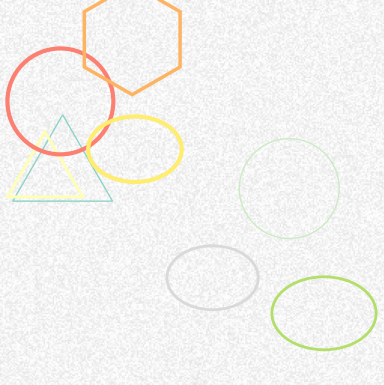[{"shape": "triangle", "thickness": 1, "radius": 0.75, "center": [0.163, 0.552]}, {"shape": "triangle", "thickness": 2, "radius": 0.56, "center": [0.117, 0.545]}, {"shape": "circle", "thickness": 3, "radius": 0.69, "center": [0.157, 0.737]}, {"shape": "hexagon", "thickness": 2.5, "radius": 0.72, "center": [0.343, 0.898]}, {"shape": "oval", "thickness": 2, "radius": 0.68, "center": [0.842, 0.186]}, {"shape": "oval", "thickness": 2, "radius": 0.59, "center": [0.552, 0.279]}, {"shape": "circle", "thickness": 1, "radius": 0.65, "center": [0.751, 0.51]}, {"shape": "oval", "thickness": 3, "radius": 0.61, "center": [0.351, 0.612]}]